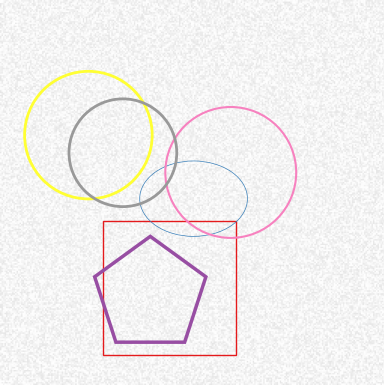[{"shape": "square", "thickness": 1, "radius": 0.87, "center": [0.44, 0.251]}, {"shape": "oval", "thickness": 0.5, "radius": 0.7, "center": [0.503, 0.484]}, {"shape": "pentagon", "thickness": 2.5, "radius": 0.76, "center": [0.39, 0.234]}, {"shape": "circle", "thickness": 2, "radius": 0.83, "center": [0.23, 0.649]}, {"shape": "circle", "thickness": 1.5, "radius": 0.85, "center": [0.599, 0.552]}, {"shape": "circle", "thickness": 2, "radius": 0.7, "center": [0.319, 0.603]}]